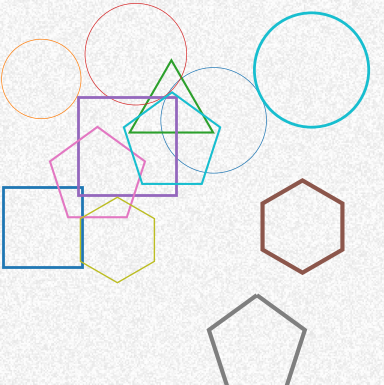[{"shape": "square", "thickness": 2, "radius": 0.52, "center": [0.11, 0.411]}, {"shape": "circle", "thickness": 0.5, "radius": 0.69, "center": [0.555, 0.687]}, {"shape": "circle", "thickness": 0.5, "radius": 0.52, "center": [0.107, 0.795]}, {"shape": "triangle", "thickness": 1.5, "radius": 0.63, "center": [0.445, 0.718]}, {"shape": "circle", "thickness": 0.5, "radius": 0.66, "center": [0.353, 0.859]}, {"shape": "square", "thickness": 2, "radius": 0.64, "center": [0.329, 0.622]}, {"shape": "hexagon", "thickness": 3, "radius": 0.6, "center": [0.786, 0.412]}, {"shape": "pentagon", "thickness": 1.5, "radius": 0.65, "center": [0.253, 0.541]}, {"shape": "pentagon", "thickness": 3, "radius": 0.66, "center": [0.667, 0.102]}, {"shape": "hexagon", "thickness": 1, "radius": 0.55, "center": [0.305, 0.377]}, {"shape": "circle", "thickness": 2, "radius": 0.74, "center": [0.809, 0.818]}, {"shape": "pentagon", "thickness": 1.5, "radius": 0.66, "center": [0.447, 0.629]}]